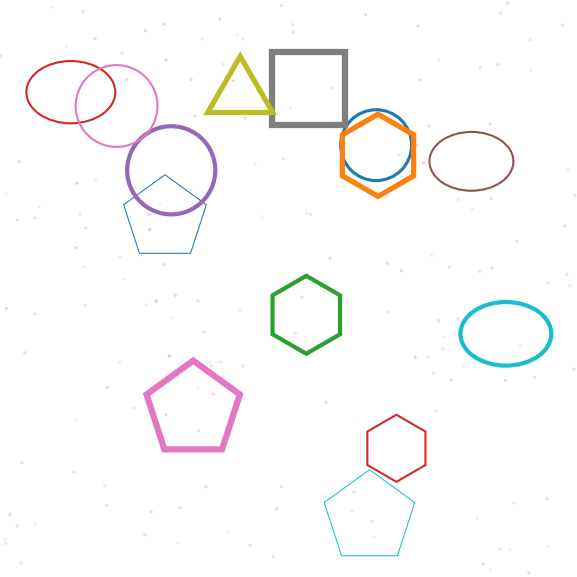[{"shape": "pentagon", "thickness": 0.5, "radius": 0.38, "center": [0.286, 0.621]}, {"shape": "circle", "thickness": 1.5, "radius": 0.31, "center": [0.651, 0.748]}, {"shape": "hexagon", "thickness": 2.5, "radius": 0.36, "center": [0.655, 0.73]}, {"shape": "hexagon", "thickness": 2, "radius": 0.34, "center": [0.53, 0.454]}, {"shape": "hexagon", "thickness": 1, "radius": 0.29, "center": [0.686, 0.223]}, {"shape": "oval", "thickness": 1, "radius": 0.39, "center": [0.123, 0.84]}, {"shape": "circle", "thickness": 2, "radius": 0.38, "center": [0.297, 0.704]}, {"shape": "oval", "thickness": 1, "radius": 0.36, "center": [0.816, 0.72]}, {"shape": "circle", "thickness": 1, "radius": 0.35, "center": [0.202, 0.816]}, {"shape": "pentagon", "thickness": 3, "radius": 0.42, "center": [0.335, 0.29]}, {"shape": "square", "thickness": 3, "radius": 0.32, "center": [0.534, 0.846]}, {"shape": "triangle", "thickness": 2.5, "radius": 0.32, "center": [0.416, 0.837]}, {"shape": "oval", "thickness": 2, "radius": 0.39, "center": [0.876, 0.421]}, {"shape": "pentagon", "thickness": 0.5, "radius": 0.41, "center": [0.64, 0.103]}]